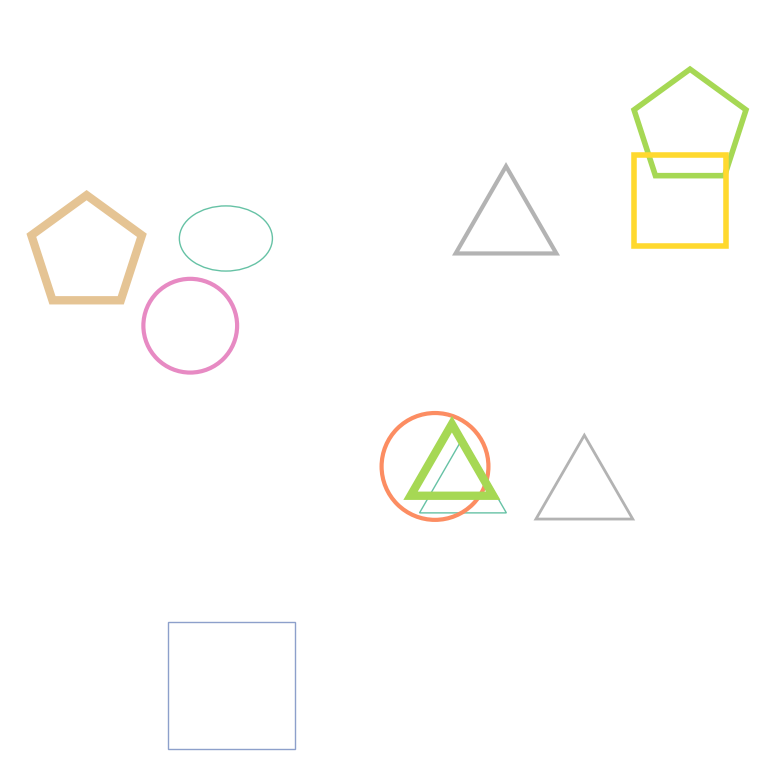[{"shape": "oval", "thickness": 0.5, "radius": 0.3, "center": [0.293, 0.69]}, {"shape": "triangle", "thickness": 0.5, "radius": 0.33, "center": [0.601, 0.366]}, {"shape": "circle", "thickness": 1.5, "radius": 0.35, "center": [0.565, 0.394]}, {"shape": "square", "thickness": 0.5, "radius": 0.41, "center": [0.301, 0.109]}, {"shape": "circle", "thickness": 1.5, "radius": 0.3, "center": [0.247, 0.577]}, {"shape": "pentagon", "thickness": 2, "radius": 0.38, "center": [0.896, 0.834]}, {"shape": "triangle", "thickness": 3, "radius": 0.31, "center": [0.587, 0.387]}, {"shape": "square", "thickness": 2, "radius": 0.3, "center": [0.883, 0.739]}, {"shape": "pentagon", "thickness": 3, "radius": 0.38, "center": [0.112, 0.671]}, {"shape": "triangle", "thickness": 1.5, "radius": 0.38, "center": [0.657, 0.709]}, {"shape": "triangle", "thickness": 1, "radius": 0.36, "center": [0.759, 0.362]}]